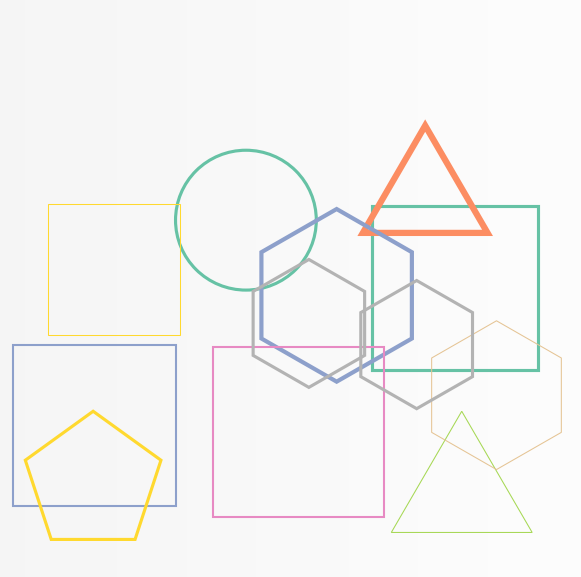[{"shape": "circle", "thickness": 1.5, "radius": 0.61, "center": [0.423, 0.618]}, {"shape": "square", "thickness": 1.5, "radius": 0.71, "center": [0.783, 0.501]}, {"shape": "triangle", "thickness": 3, "radius": 0.62, "center": [0.732, 0.658]}, {"shape": "square", "thickness": 1, "radius": 0.7, "center": [0.163, 0.262]}, {"shape": "hexagon", "thickness": 2, "radius": 0.75, "center": [0.579, 0.488]}, {"shape": "square", "thickness": 1, "radius": 0.73, "center": [0.514, 0.251]}, {"shape": "triangle", "thickness": 0.5, "radius": 0.7, "center": [0.794, 0.147]}, {"shape": "pentagon", "thickness": 1.5, "radius": 0.61, "center": [0.16, 0.164]}, {"shape": "square", "thickness": 0.5, "radius": 0.57, "center": [0.196, 0.533]}, {"shape": "hexagon", "thickness": 0.5, "radius": 0.64, "center": [0.854, 0.315]}, {"shape": "hexagon", "thickness": 1.5, "radius": 0.55, "center": [0.531, 0.439]}, {"shape": "hexagon", "thickness": 1.5, "radius": 0.55, "center": [0.717, 0.402]}]